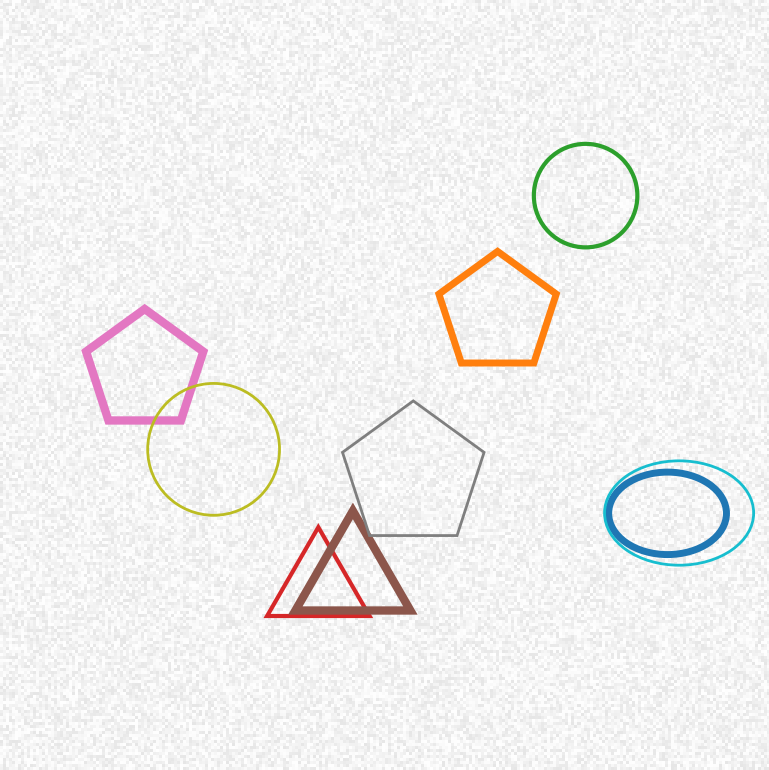[{"shape": "oval", "thickness": 2.5, "radius": 0.38, "center": [0.867, 0.333]}, {"shape": "pentagon", "thickness": 2.5, "radius": 0.4, "center": [0.646, 0.593]}, {"shape": "circle", "thickness": 1.5, "radius": 0.34, "center": [0.761, 0.746]}, {"shape": "triangle", "thickness": 1.5, "radius": 0.38, "center": [0.413, 0.238]}, {"shape": "triangle", "thickness": 3, "radius": 0.43, "center": [0.458, 0.25]}, {"shape": "pentagon", "thickness": 3, "radius": 0.4, "center": [0.188, 0.519]}, {"shape": "pentagon", "thickness": 1, "radius": 0.48, "center": [0.537, 0.383]}, {"shape": "circle", "thickness": 1, "radius": 0.43, "center": [0.277, 0.416]}, {"shape": "oval", "thickness": 1, "radius": 0.48, "center": [0.882, 0.334]}]